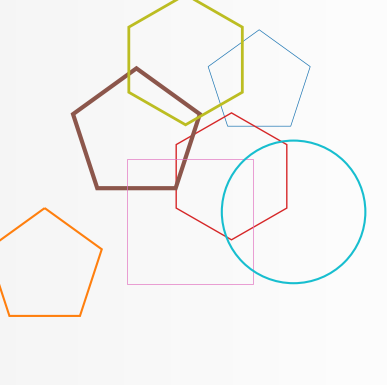[{"shape": "pentagon", "thickness": 0.5, "radius": 0.69, "center": [0.669, 0.784]}, {"shape": "pentagon", "thickness": 1.5, "radius": 0.77, "center": [0.115, 0.305]}, {"shape": "hexagon", "thickness": 1, "radius": 0.82, "center": [0.597, 0.542]}, {"shape": "pentagon", "thickness": 3, "radius": 0.86, "center": [0.352, 0.65]}, {"shape": "square", "thickness": 0.5, "radius": 0.81, "center": [0.49, 0.425]}, {"shape": "hexagon", "thickness": 2, "radius": 0.85, "center": [0.479, 0.845]}, {"shape": "circle", "thickness": 1.5, "radius": 0.93, "center": [0.758, 0.45]}]